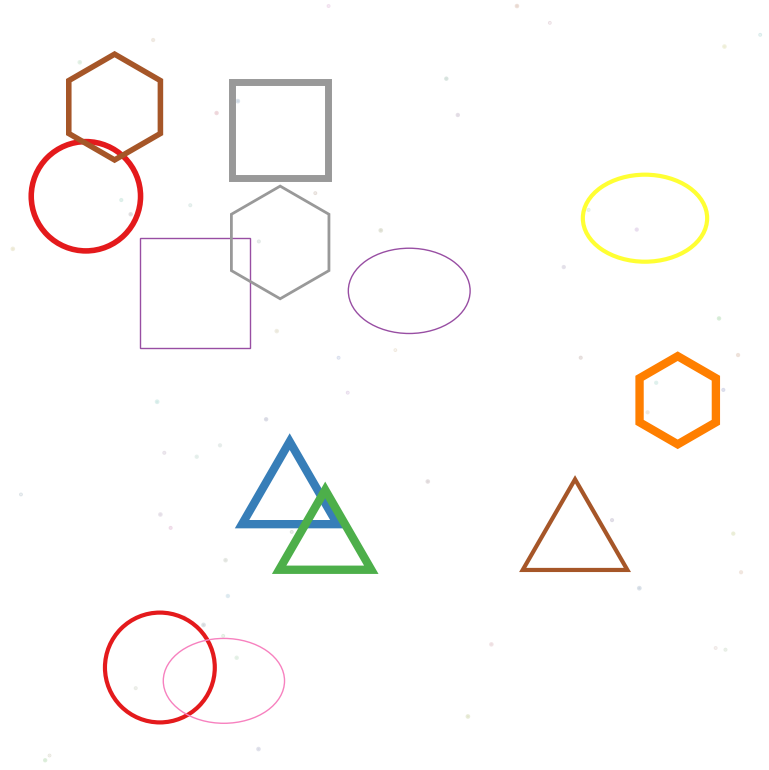[{"shape": "circle", "thickness": 2, "radius": 0.35, "center": [0.112, 0.745]}, {"shape": "circle", "thickness": 1.5, "radius": 0.36, "center": [0.208, 0.133]}, {"shape": "triangle", "thickness": 3, "radius": 0.36, "center": [0.376, 0.355]}, {"shape": "triangle", "thickness": 3, "radius": 0.35, "center": [0.422, 0.295]}, {"shape": "square", "thickness": 0.5, "radius": 0.36, "center": [0.253, 0.62]}, {"shape": "oval", "thickness": 0.5, "radius": 0.4, "center": [0.531, 0.622]}, {"shape": "hexagon", "thickness": 3, "radius": 0.29, "center": [0.88, 0.48]}, {"shape": "oval", "thickness": 1.5, "radius": 0.4, "center": [0.838, 0.717]}, {"shape": "triangle", "thickness": 1.5, "radius": 0.39, "center": [0.747, 0.299]}, {"shape": "hexagon", "thickness": 2, "radius": 0.34, "center": [0.149, 0.861]}, {"shape": "oval", "thickness": 0.5, "radius": 0.39, "center": [0.291, 0.116]}, {"shape": "hexagon", "thickness": 1, "radius": 0.37, "center": [0.364, 0.685]}, {"shape": "square", "thickness": 2.5, "radius": 0.31, "center": [0.364, 0.831]}]